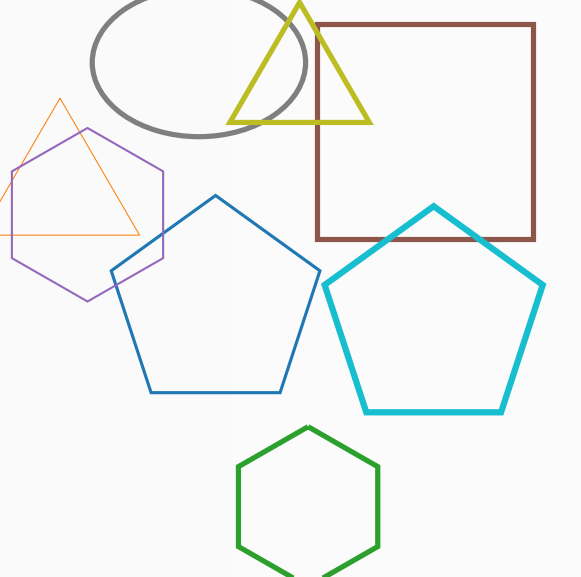[{"shape": "pentagon", "thickness": 1.5, "radius": 0.94, "center": [0.371, 0.472]}, {"shape": "triangle", "thickness": 0.5, "radius": 0.79, "center": [0.103, 0.671]}, {"shape": "hexagon", "thickness": 2.5, "radius": 0.69, "center": [0.53, 0.122]}, {"shape": "hexagon", "thickness": 1, "radius": 0.75, "center": [0.151, 0.627]}, {"shape": "square", "thickness": 2.5, "radius": 0.93, "center": [0.731, 0.771]}, {"shape": "oval", "thickness": 2.5, "radius": 0.92, "center": [0.342, 0.891]}, {"shape": "triangle", "thickness": 2.5, "radius": 0.69, "center": [0.515, 0.856]}, {"shape": "pentagon", "thickness": 3, "radius": 0.99, "center": [0.746, 0.445]}]